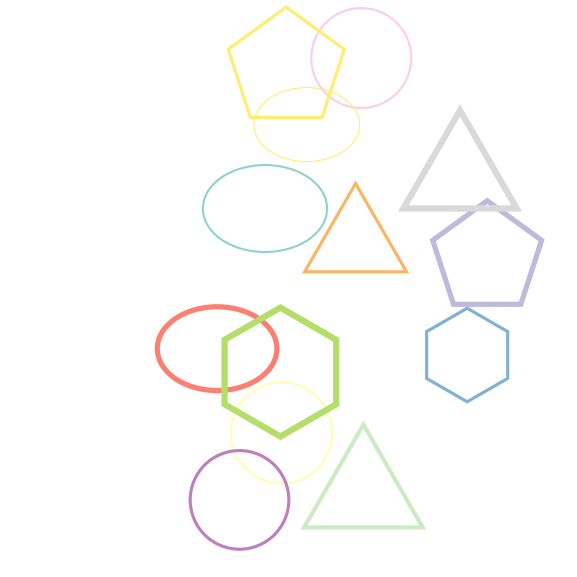[{"shape": "oval", "thickness": 1, "radius": 0.54, "center": [0.459, 0.638]}, {"shape": "circle", "thickness": 1, "radius": 0.44, "center": [0.487, 0.25]}, {"shape": "pentagon", "thickness": 2.5, "radius": 0.5, "center": [0.844, 0.552]}, {"shape": "oval", "thickness": 2.5, "radius": 0.52, "center": [0.376, 0.395]}, {"shape": "hexagon", "thickness": 1.5, "radius": 0.41, "center": [0.809, 0.384]}, {"shape": "triangle", "thickness": 1.5, "radius": 0.51, "center": [0.616, 0.579]}, {"shape": "hexagon", "thickness": 3, "radius": 0.56, "center": [0.486, 0.355]}, {"shape": "circle", "thickness": 1, "radius": 0.43, "center": [0.626, 0.899]}, {"shape": "triangle", "thickness": 3, "radius": 0.57, "center": [0.797, 0.695]}, {"shape": "circle", "thickness": 1.5, "radius": 0.43, "center": [0.415, 0.134]}, {"shape": "triangle", "thickness": 2, "radius": 0.59, "center": [0.629, 0.145]}, {"shape": "pentagon", "thickness": 1.5, "radius": 0.53, "center": [0.496, 0.881]}, {"shape": "oval", "thickness": 0.5, "radius": 0.46, "center": [0.531, 0.783]}]